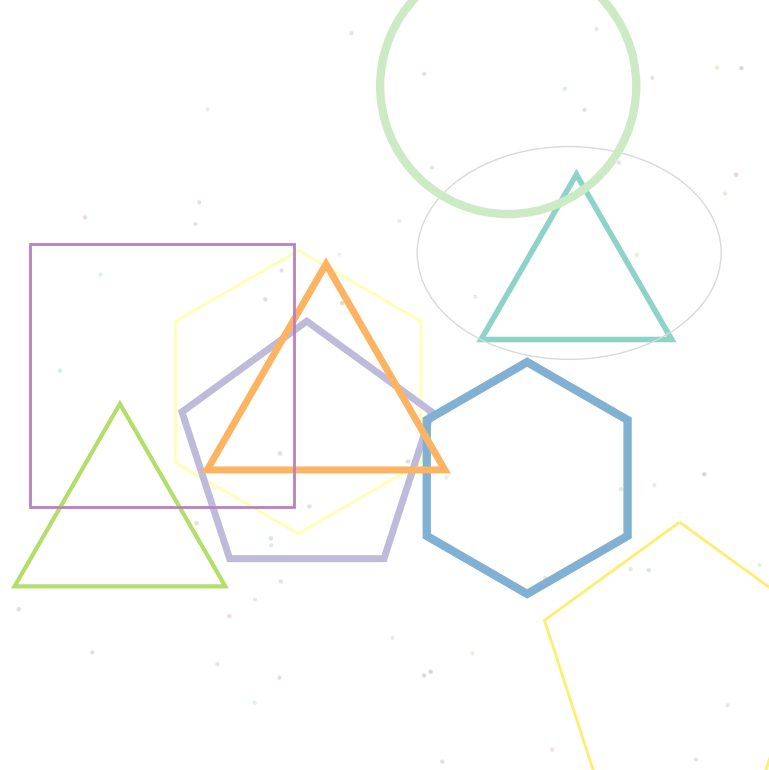[{"shape": "triangle", "thickness": 2, "radius": 0.71, "center": [0.749, 0.631]}, {"shape": "hexagon", "thickness": 1, "radius": 0.92, "center": [0.387, 0.491]}, {"shape": "pentagon", "thickness": 2.5, "radius": 0.85, "center": [0.398, 0.412]}, {"shape": "hexagon", "thickness": 3, "radius": 0.75, "center": [0.685, 0.379]}, {"shape": "triangle", "thickness": 2.5, "radius": 0.89, "center": [0.423, 0.479]}, {"shape": "triangle", "thickness": 1.5, "radius": 0.79, "center": [0.156, 0.318]}, {"shape": "oval", "thickness": 0.5, "radius": 0.99, "center": [0.739, 0.671]}, {"shape": "square", "thickness": 1, "radius": 0.86, "center": [0.21, 0.512]}, {"shape": "circle", "thickness": 3, "radius": 0.83, "center": [0.66, 0.888]}, {"shape": "pentagon", "thickness": 1, "radius": 0.92, "center": [0.883, 0.137]}]